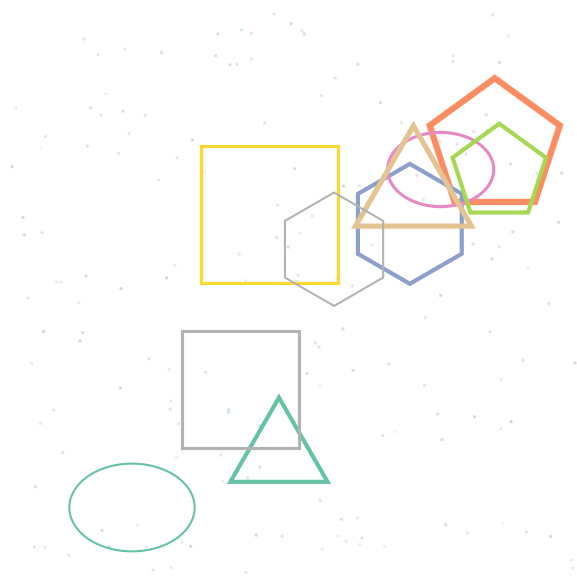[{"shape": "oval", "thickness": 1, "radius": 0.54, "center": [0.229, 0.12]}, {"shape": "triangle", "thickness": 2, "radius": 0.49, "center": [0.483, 0.213]}, {"shape": "pentagon", "thickness": 3, "radius": 0.59, "center": [0.857, 0.745]}, {"shape": "hexagon", "thickness": 2, "radius": 0.52, "center": [0.71, 0.612]}, {"shape": "oval", "thickness": 1.5, "radius": 0.46, "center": [0.763, 0.706]}, {"shape": "pentagon", "thickness": 2, "radius": 0.42, "center": [0.865, 0.7]}, {"shape": "square", "thickness": 1.5, "radius": 0.59, "center": [0.466, 0.628]}, {"shape": "triangle", "thickness": 2.5, "radius": 0.58, "center": [0.716, 0.665]}, {"shape": "hexagon", "thickness": 1, "radius": 0.49, "center": [0.578, 0.568]}, {"shape": "square", "thickness": 1.5, "radius": 0.5, "center": [0.417, 0.325]}]